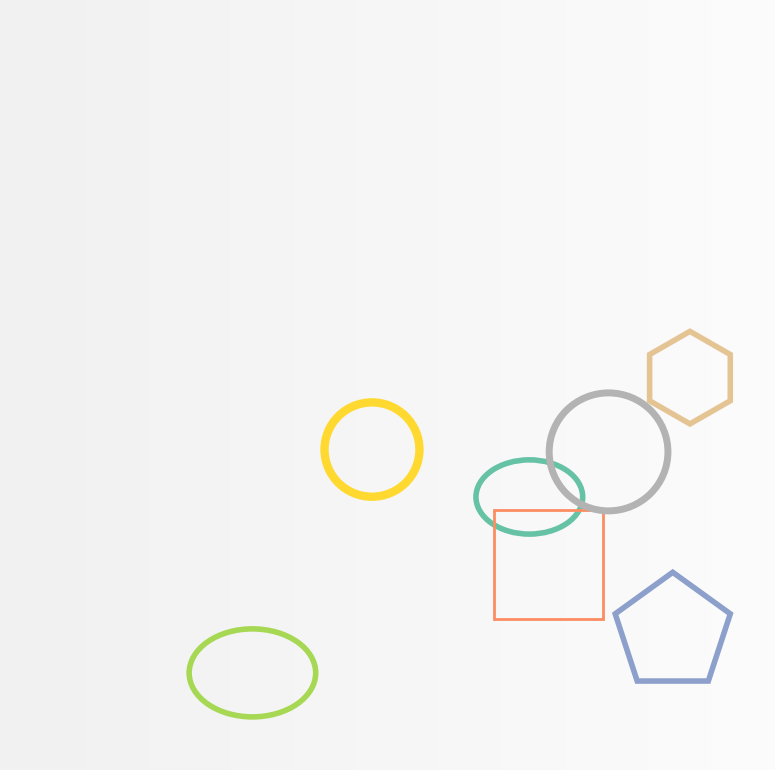[{"shape": "oval", "thickness": 2, "radius": 0.34, "center": [0.683, 0.355]}, {"shape": "square", "thickness": 1, "radius": 0.35, "center": [0.708, 0.267]}, {"shape": "pentagon", "thickness": 2, "radius": 0.39, "center": [0.868, 0.179]}, {"shape": "oval", "thickness": 2, "radius": 0.41, "center": [0.326, 0.126]}, {"shape": "circle", "thickness": 3, "radius": 0.31, "center": [0.48, 0.416]}, {"shape": "hexagon", "thickness": 2, "radius": 0.3, "center": [0.89, 0.51]}, {"shape": "circle", "thickness": 2.5, "radius": 0.38, "center": [0.785, 0.413]}]